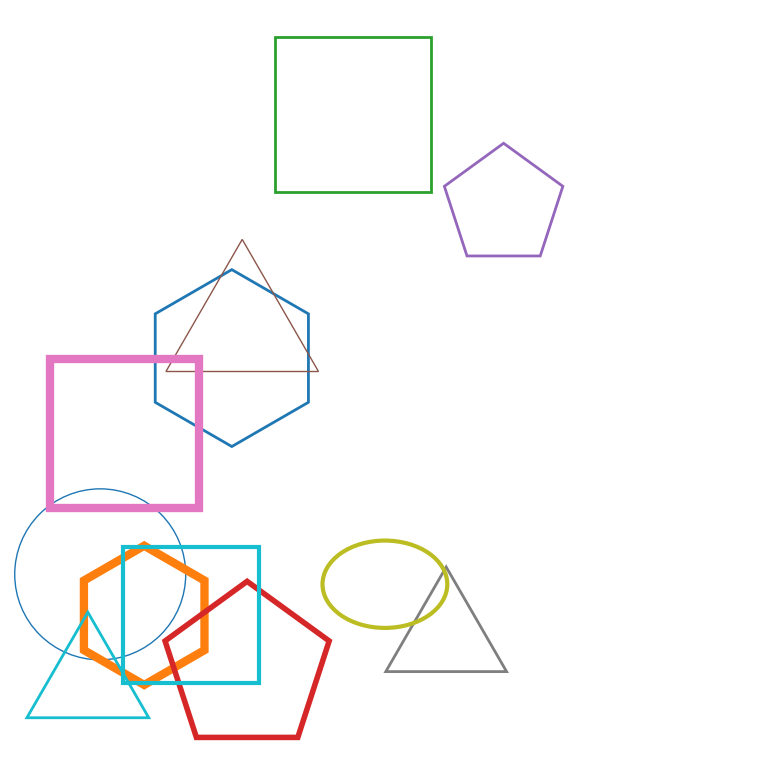[{"shape": "circle", "thickness": 0.5, "radius": 0.56, "center": [0.13, 0.254]}, {"shape": "hexagon", "thickness": 1, "radius": 0.57, "center": [0.301, 0.535]}, {"shape": "hexagon", "thickness": 3, "radius": 0.45, "center": [0.187, 0.201]}, {"shape": "square", "thickness": 1, "radius": 0.5, "center": [0.458, 0.851]}, {"shape": "pentagon", "thickness": 2, "radius": 0.56, "center": [0.321, 0.133]}, {"shape": "pentagon", "thickness": 1, "radius": 0.4, "center": [0.654, 0.733]}, {"shape": "triangle", "thickness": 0.5, "radius": 0.57, "center": [0.315, 0.575]}, {"shape": "square", "thickness": 3, "radius": 0.48, "center": [0.161, 0.436]}, {"shape": "triangle", "thickness": 1, "radius": 0.45, "center": [0.579, 0.173]}, {"shape": "oval", "thickness": 1.5, "radius": 0.41, "center": [0.5, 0.241]}, {"shape": "square", "thickness": 1.5, "radius": 0.44, "center": [0.248, 0.202]}, {"shape": "triangle", "thickness": 1, "radius": 0.46, "center": [0.114, 0.114]}]